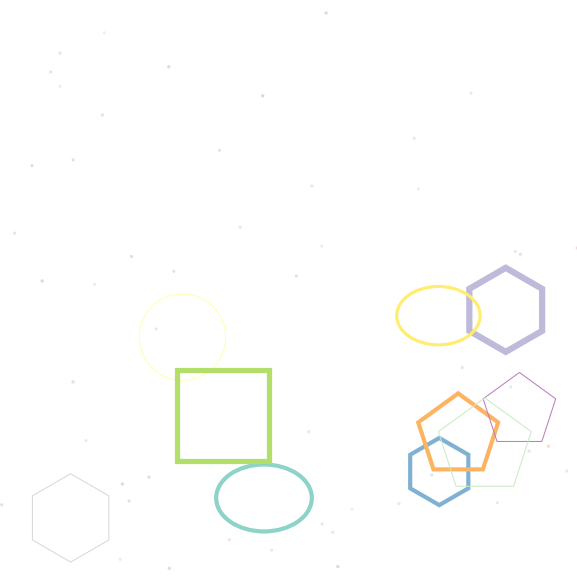[{"shape": "oval", "thickness": 2, "radius": 0.41, "center": [0.457, 0.137]}, {"shape": "circle", "thickness": 0.5, "radius": 0.37, "center": [0.316, 0.415]}, {"shape": "hexagon", "thickness": 3, "radius": 0.36, "center": [0.876, 0.463]}, {"shape": "hexagon", "thickness": 2, "radius": 0.29, "center": [0.761, 0.183]}, {"shape": "pentagon", "thickness": 2, "radius": 0.36, "center": [0.793, 0.245]}, {"shape": "square", "thickness": 2.5, "radius": 0.4, "center": [0.386, 0.279]}, {"shape": "hexagon", "thickness": 0.5, "radius": 0.38, "center": [0.122, 0.102]}, {"shape": "pentagon", "thickness": 0.5, "radius": 0.33, "center": [0.899, 0.288]}, {"shape": "pentagon", "thickness": 0.5, "radius": 0.42, "center": [0.84, 0.226]}, {"shape": "oval", "thickness": 1.5, "radius": 0.36, "center": [0.759, 0.453]}]